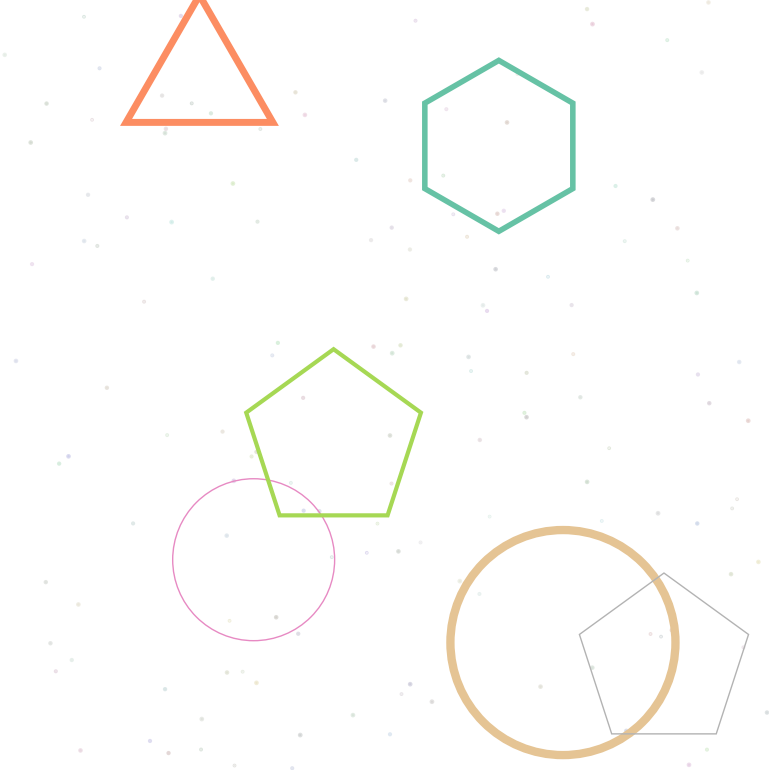[{"shape": "hexagon", "thickness": 2, "radius": 0.55, "center": [0.648, 0.811]}, {"shape": "triangle", "thickness": 2.5, "radius": 0.55, "center": [0.259, 0.896]}, {"shape": "circle", "thickness": 0.5, "radius": 0.53, "center": [0.329, 0.273]}, {"shape": "pentagon", "thickness": 1.5, "radius": 0.6, "center": [0.433, 0.427]}, {"shape": "circle", "thickness": 3, "radius": 0.73, "center": [0.731, 0.166]}, {"shape": "pentagon", "thickness": 0.5, "radius": 0.58, "center": [0.862, 0.14]}]